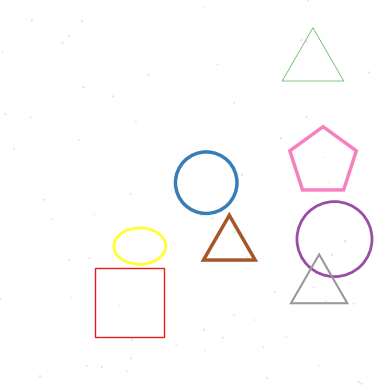[{"shape": "square", "thickness": 1, "radius": 0.44, "center": [0.337, 0.215]}, {"shape": "circle", "thickness": 2.5, "radius": 0.4, "center": [0.536, 0.525]}, {"shape": "triangle", "thickness": 0.5, "radius": 0.46, "center": [0.813, 0.836]}, {"shape": "circle", "thickness": 2, "radius": 0.49, "center": [0.869, 0.379]}, {"shape": "oval", "thickness": 2, "radius": 0.34, "center": [0.363, 0.361]}, {"shape": "triangle", "thickness": 2.5, "radius": 0.39, "center": [0.596, 0.363]}, {"shape": "pentagon", "thickness": 2.5, "radius": 0.45, "center": [0.839, 0.58]}, {"shape": "triangle", "thickness": 1.5, "radius": 0.42, "center": [0.829, 0.255]}]